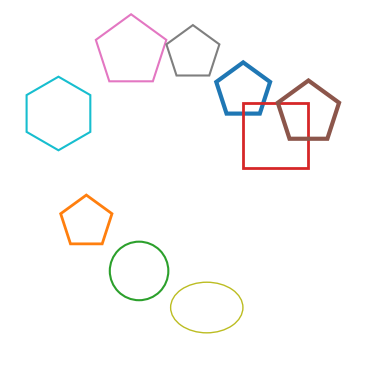[{"shape": "pentagon", "thickness": 3, "radius": 0.37, "center": [0.632, 0.764]}, {"shape": "pentagon", "thickness": 2, "radius": 0.35, "center": [0.224, 0.423]}, {"shape": "circle", "thickness": 1.5, "radius": 0.38, "center": [0.361, 0.296]}, {"shape": "square", "thickness": 2, "radius": 0.42, "center": [0.716, 0.648]}, {"shape": "pentagon", "thickness": 3, "radius": 0.42, "center": [0.801, 0.707]}, {"shape": "pentagon", "thickness": 1.5, "radius": 0.48, "center": [0.34, 0.867]}, {"shape": "pentagon", "thickness": 1.5, "radius": 0.36, "center": [0.501, 0.862]}, {"shape": "oval", "thickness": 1, "radius": 0.47, "center": [0.537, 0.201]}, {"shape": "hexagon", "thickness": 1.5, "radius": 0.48, "center": [0.152, 0.705]}]